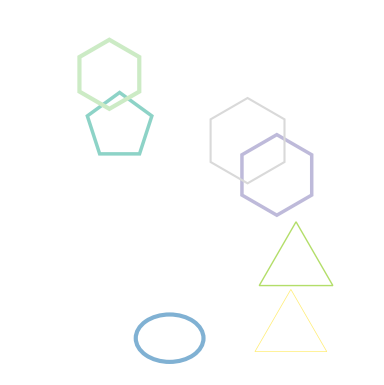[{"shape": "pentagon", "thickness": 2.5, "radius": 0.44, "center": [0.311, 0.672]}, {"shape": "hexagon", "thickness": 2.5, "radius": 0.52, "center": [0.719, 0.546]}, {"shape": "oval", "thickness": 3, "radius": 0.44, "center": [0.441, 0.122]}, {"shape": "triangle", "thickness": 1, "radius": 0.55, "center": [0.769, 0.313]}, {"shape": "hexagon", "thickness": 1.5, "radius": 0.55, "center": [0.643, 0.635]}, {"shape": "hexagon", "thickness": 3, "radius": 0.45, "center": [0.284, 0.807]}, {"shape": "triangle", "thickness": 0.5, "radius": 0.54, "center": [0.755, 0.141]}]